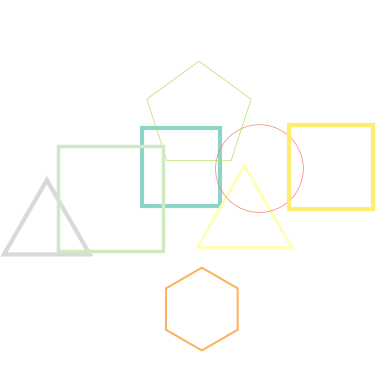[{"shape": "square", "thickness": 3, "radius": 0.51, "center": [0.471, 0.566]}, {"shape": "triangle", "thickness": 2, "radius": 0.71, "center": [0.635, 0.428]}, {"shape": "circle", "thickness": 0.5, "radius": 0.57, "center": [0.674, 0.562]}, {"shape": "hexagon", "thickness": 1.5, "radius": 0.54, "center": [0.524, 0.197]}, {"shape": "pentagon", "thickness": 0.5, "radius": 0.71, "center": [0.517, 0.699]}, {"shape": "triangle", "thickness": 3, "radius": 0.64, "center": [0.122, 0.404]}, {"shape": "square", "thickness": 2.5, "radius": 0.68, "center": [0.287, 0.484]}, {"shape": "square", "thickness": 3, "radius": 0.54, "center": [0.86, 0.566]}]